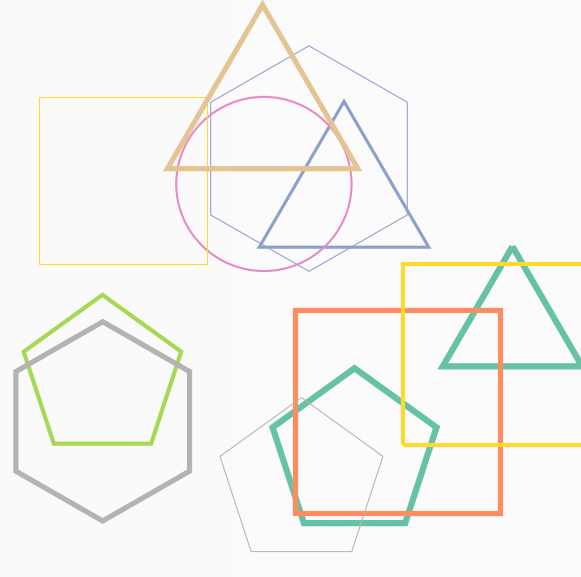[{"shape": "triangle", "thickness": 3, "radius": 0.69, "center": [0.882, 0.434]}, {"shape": "pentagon", "thickness": 3, "radius": 0.74, "center": [0.61, 0.213]}, {"shape": "square", "thickness": 2.5, "radius": 0.88, "center": [0.684, 0.286]}, {"shape": "triangle", "thickness": 1.5, "radius": 0.84, "center": [0.592, 0.655]}, {"shape": "hexagon", "thickness": 0.5, "radius": 0.98, "center": [0.532, 0.725]}, {"shape": "circle", "thickness": 1, "radius": 0.75, "center": [0.454, 0.681]}, {"shape": "pentagon", "thickness": 2, "radius": 0.71, "center": [0.176, 0.346]}, {"shape": "square", "thickness": 2, "radius": 0.78, "center": [0.85, 0.385]}, {"shape": "square", "thickness": 0.5, "radius": 0.72, "center": [0.212, 0.686]}, {"shape": "triangle", "thickness": 2.5, "radius": 0.95, "center": [0.452, 0.802]}, {"shape": "pentagon", "thickness": 0.5, "radius": 0.74, "center": [0.519, 0.163]}, {"shape": "hexagon", "thickness": 2.5, "radius": 0.86, "center": [0.177, 0.27]}]